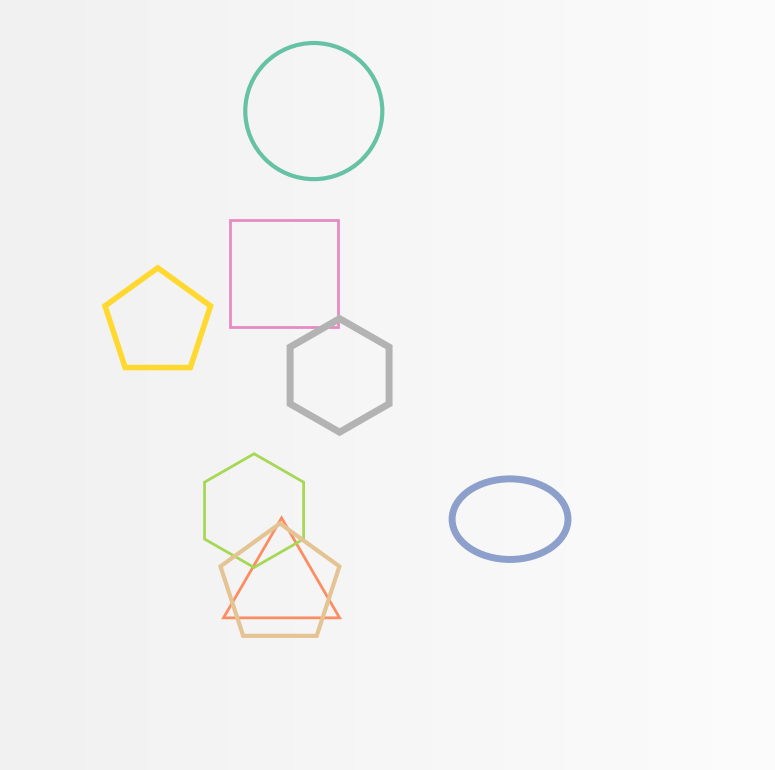[{"shape": "circle", "thickness": 1.5, "radius": 0.44, "center": [0.405, 0.856]}, {"shape": "triangle", "thickness": 1, "radius": 0.43, "center": [0.363, 0.241]}, {"shape": "oval", "thickness": 2.5, "radius": 0.37, "center": [0.658, 0.326]}, {"shape": "square", "thickness": 1, "radius": 0.35, "center": [0.367, 0.644]}, {"shape": "hexagon", "thickness": 1, "radius": 0.37, "center": [0.328, 0.337]}, {"shape": "pentagon", "thickness": 2, "radius": 0.36, "center": [0.204, 0.581]}, {"shape": "pentagon", "thickness": 1.5, "radius": 0.4, "center": [0.361, 0.239]}, {"shape": "hexagon", "thickness": 2.5, "radius": 0.37, "center": [0.438, 0.512]}]